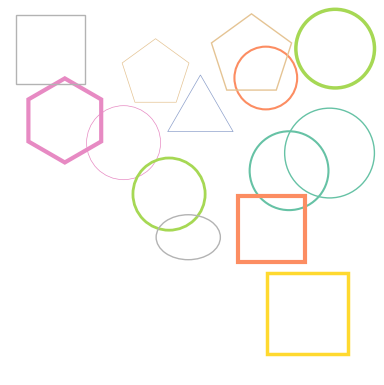[{"shape": "circle", "thickness": 1.5, "radius": 0.51, "center": [0.751, 0.557]}, {"shape": "circle", "thickness": 1, "radius": 0.58, "center": [0.856, 0.602]}, {"shape": "circle", "thickness": 1.5, "radius": 0.41, "center": [0.69, 0.797]}, {"shape": "square", "thickness": 3, "radius": 0.43, "center": [0.705, 0.405]}, {"shape": "triangle", "thickness": 0.5, "radius": 0.49, "center": [0.521, 0.707]}, {"shape": "circle", "thickness": 0.5, "radius": 0.48, "center": [0.321, 0.629]}, {"shape": "hexagon", "thickness": 3, "radius": 0.55, "center": [0.168, 0.687]}, {"shape": "circle", "thickness": 2.5, "radius": 0.51, "center": [0.871, 0.874]}, {"shape": "circle", "thickness": 2, "radius": 0.47, "center": [0.439, 0.496]}, {"shape": "square", "thickness": 2.5, "radius": 0.53, "center": [0.798, 0.185]}, {"shape": "pentagon", "thickness": 1, "radius": 0.55, "center": [0.653, 0.855]}, {"shape": "pentagon", "thickness": 0.5, "radius": 0.46, "center": [0.404, 0.808]}, {"shape": "square", "thickness": 1, "radius": 0.45, "center": [0.132, 0.87]}, {"shape": "oval", "thickness": 1, "radius": 0.42, "center": [0.489, 0.384]}]